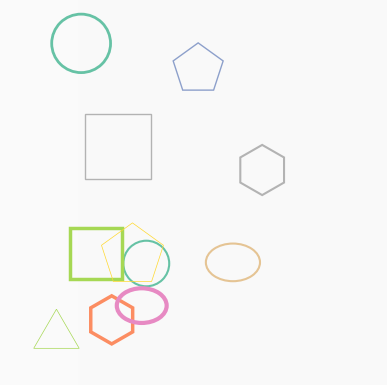[{"shape": "circle", "thickness": 2, "radius": 0.38, "center": [0.209, 0.887]}, {"shape": "circle", "thickness": 1.5, "radius": 0.3, "center": [0.377, 0.316]}, {"shape": "hexagon", "thickness": 2.5, "radius": 0.31, "center": [0.288, 0.169]}, {"shape": "pentagon", "thickness": 1, "radius": 0.34, "center": [0.511, 0.821]}, {"shape": "oval", "thickness": 3, "radius": 0.32, "center": [0.366, 0.206]}, {"shape": "triangle", "thickness": 0.5, "radius": 0.34, "center": [0.146, 0.129]}, {"shape": "square", "thickness": 2.5, "radius": 0.34, "center": [0.247, 0.342]}, {"shape": "pentagon", "thickness": 0.5, "radius": 0.42, "center": [0.342, 0.337]}, {"shape": "oval", "thickness": 1.5, "radius": 0.35, "center": [0.601, 0.319]}, {"shape": "square", "thickness": 1, "radius": 0.43, "center": [0.305, 0.62]}, {"shape": "hexagon", "thickness": 1.5, "radius": 0.33, "center": [0.677, 0.558]}]